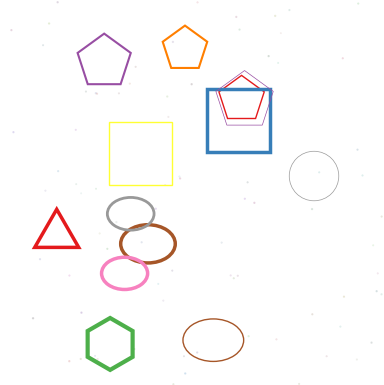[{"shape": "pentagon", "thickness": 1, "radius": 0.31, "center": [0.627, 0.742]}, {"shape": "triangle", "thickness": 2.5, "radius": 0.33, "center": [0.147, 0.39]}, {"shape": "square", "thickness": 2.5, "radius": 0.41, "center": [0.618, 0.686]}, {"shape": "hexagon", "thickness": 3, "radius": 0.34, "center": [0.286, 0.107]}, {"shape": "pentagon", "thickness": 0.5, "radius": 0.39, "center": [0.635, 0.738]}, {"shape": "pentagon", "thickness": 1.5, "radius": 0.36, "center": [0.271, 0.84]}, {"shape": "pentagon", "thickness": 1.5, "radius": 0.3, "center": [0.48, 0.873]}, {"shape": "square", "thickness": 1, "radius": 0.41, "center": [0.364, 0.602]}, {"shape": "oval", "thickness": 1, "radius": 0.39, "center": [0.554, 0.116]}, {"shape": "oval", "thickness": 2.5, "radius": 0.35, "center": [0.384, 0.367]}, {"shape": "oval", "thickness": 2.5, "radius": 0.3, "center": [0.324, 0.29]}, {"shape": "oval", "thickness": 2, "radius": 0.3, "center": [0.339, 0.445]}, {"shape": "circle", "thickness": 0.5, "radius": 0.32, "center": [0.816, 0.543]}]